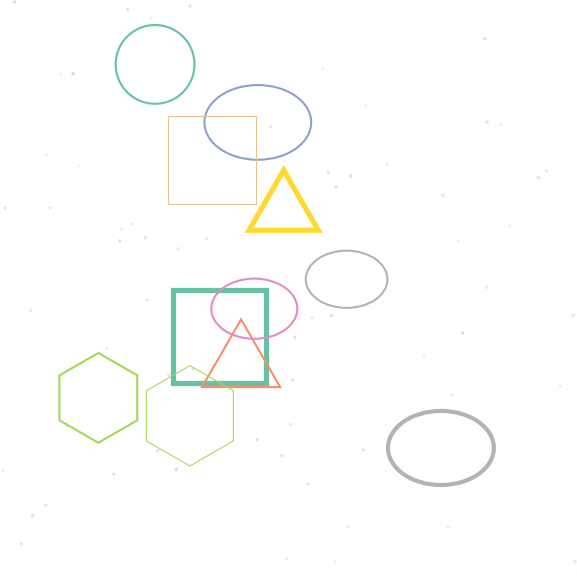[{"shape": "circle", "thickness": 1, "radius": 0.34, "center": [0.269, 0.888]}, {"shape": "square", "thickness": 2.5, "radius": 0.4, "center": [0.381, 0.417]}, {"shape": "triangle", "thickness": 1, "radius": 0.39, "center": [0.417, 0.368]}, {"shape": "oval", "thickness": 1, "radius": 0.46, "center": [0.446, 0.787]}, {"shape": "oval", "thickness": 1, "radius": 0.37, "center": [0.44, 0.465]}, {"shape": "hexagon", "thickness": 1, "radius": 0.39, "center": [0.17, 0.31]}, {"shape": "hexagon", "thickness": 0.5, "radius": 0.43, "center": [0.329, 0.279]}, {"shape": "triangle", "thickness": 2.5, "radius": 0.35, "center": [0.491, 0.635]}, {"shape": "square", "thickness": 0.5, "radius": 0.38, "center": [0.367, 0.722]}, {"shape": "oval", "thickness": 2, "radius": 0.46, "center": [0.764, 0.223]}, {"shape": "oval", "thickness": 1, "radius": 0.35, "center": [0.6, 0.516]}]